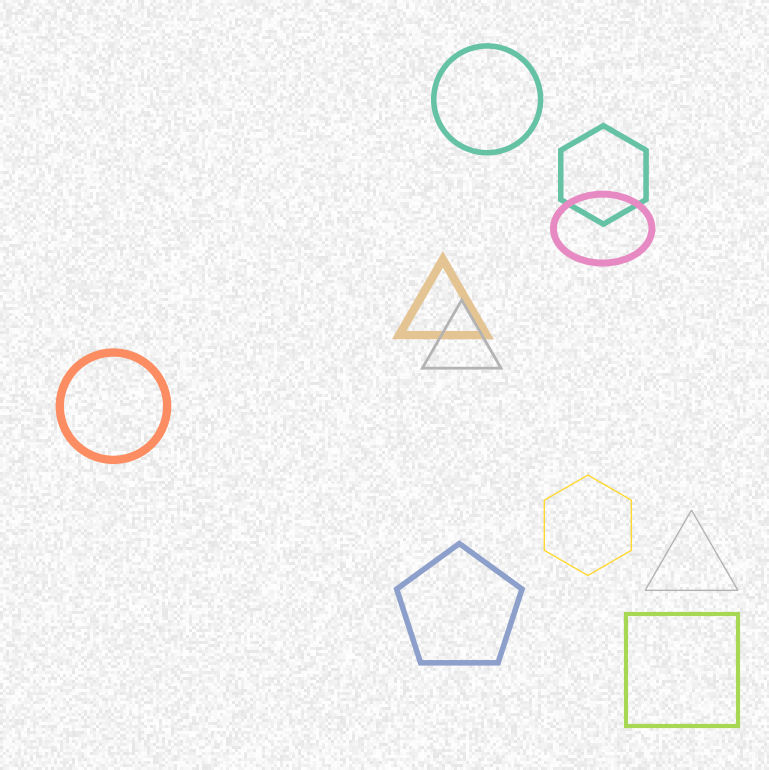[{"shape": "circle", "thickness": 2, "radius": 0.35, "center": [0.633, 0.871]}, {"shape": "hexagon", "thickness": 2, "radius": 0.32, "center": [0.784, 0.773]}, {"shape": "circle", "thickness": 3, "radius": 0.35, "center": [0.147, 0.472]}, {"shape": "pentagon", "thickness": 2, "radius": 0.43, "center": [0.597, 0.208]}, {"shape": "oval", "thickness": 2.5, "radius": 0.32, "center": [0.783, 0.703]}, {"shape": "square", "thickness": 1.5, "radius": 0.36, "center": [0.886, 0.13]}, {"shape": "hexagon", "thickness": 0.5, "radius": 0.33, "center": [0.763, 0.318]}, {"shape": "triangle", "thickness": 3, "radius": 0.33, "center": [0.575, 0.598]}, {"shape": "triangle", "thickness": 0.5, "radius": 0.35, "center": [0.898, 0.268]}, {"shape": "triangle", "thickness": 1, "radius": 0.29, "center": [0.6, 0.551]}]